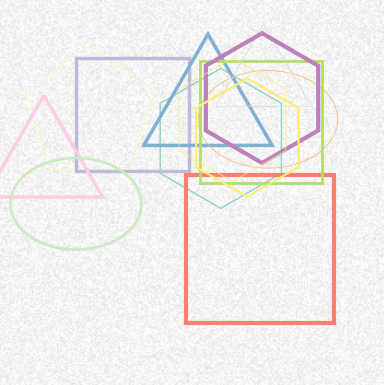[{"shape": "hexagon", "thickness": 1, "radius": 0.91, "center": [0.574, 0.641]}, {"shape": "pentagon", "thickness": 0.5, "radius": 0.89, "center": [0.232, 0.705]}, {"shape": "square", "thickness": 2.5, "radius": 0.73, "center": [0.345, 0.701]}, {"shape": "square", "thickness": 3, "radius": 0.96, "center": [0.675, 0.353]}, {"shape": "triangle", "thickness": 2.5, "radius": 0.96, "center": [0.54, 0.719]}, {"shape": "oval", "thickness": 0.5, "radius": 0.91, "center": [0.696, 0.69]}, {"shape": "square", "thickness": 2, "radius": 0.79, "center": [0.678, 0.683]}, {"shape": "triangle", "thickness": 2.5, "radius": 0.88, "center": [0.114, 0.576]}, {"shape": "triangle", "thickness": 0.5, "radius": 0.72, "center": [0.685, 0.795]}, {"shape": "hexagon", "thickness": 3, "radius": 0.84, "center": [0.681, 0.745]}, {"shape": "oval", "thickness": 2, "radius": 0.85, "center": [0.197, 0.471]}, {"shape": "hexagon", "thickness": 1.5, "radius": 0.77, "center": [0.642, 0.643]}, {"shape": "hexagon", "thickness": 0.5, "radius": 0.8, "center": [0.604, 0.689]}]